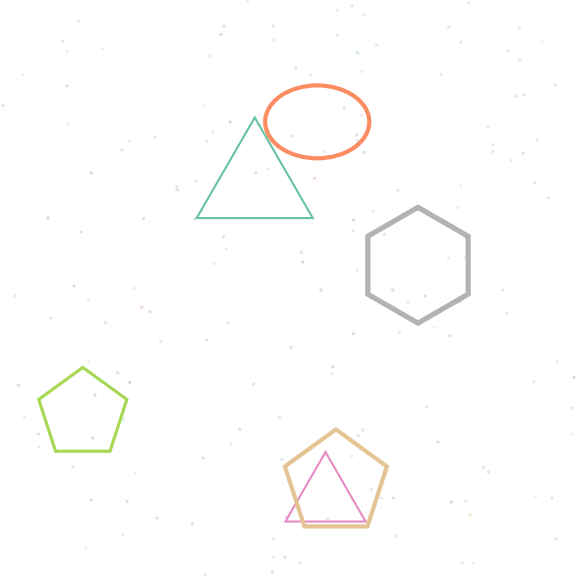[{"shape": "triangle", "thickness": 1, "radius": 0.58, "center": [0.441, 0.68]}, {"shape": "oval", "thickness": 2, "radius": 0.45, "center": [0.549, 0.788]}, {"shape": "triangle", "thickness": 1, "radius": 0.4, "center": [0.564, 0.136]}, {"shape": "pentagon", "thickness": 1.5, "radius": 0.4, "center": [0.143, 0.283]}, {"shape": "pentagon", "thickness": 2, "radius": 0.46, "center": [0.582, 0.163]}, {"shape": "hexagon", "thickness": 2.5, "radius": 0.5, "center": [0.724, 0.54]}]